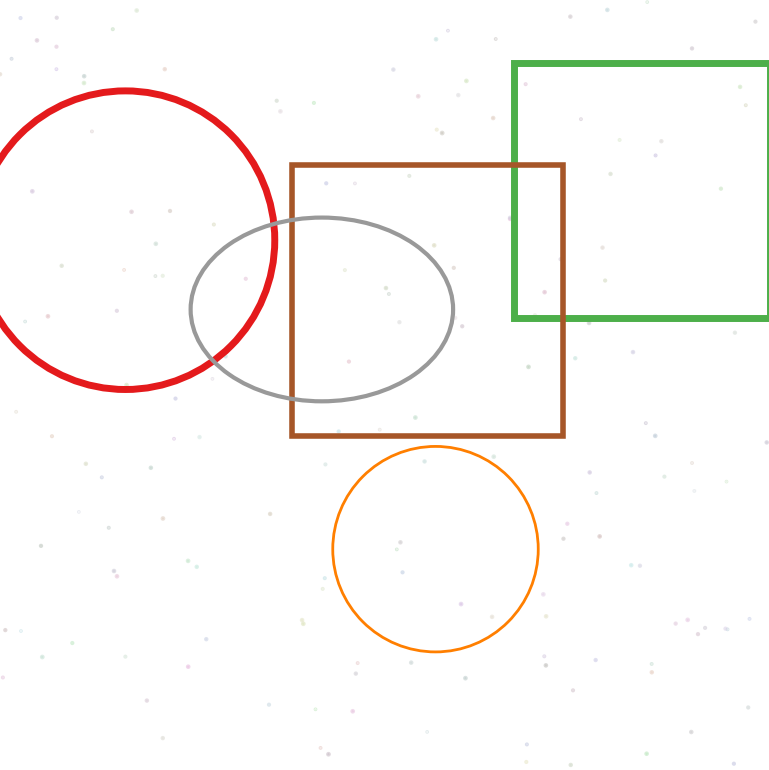[{"shape": "circle", "thickness": 2.5, "radius": 0.97, "center": [0.163, 0.688]}, {"shape": "square", "thickness": 2.5, "radius": 0.83, "center": [0.834, 0.752]}, {"shape": "circle", "thickness": 1, "radius": 0.67, "center": [0.566, 0.287]}, {"shape": "square", "thickness": 2, "radius": 0.88, "center": [0.555, 0.609]}, {"shape": "oval", "thickness": 1.5, "radius": 0.85, "center": [0.418, 0.598]}]